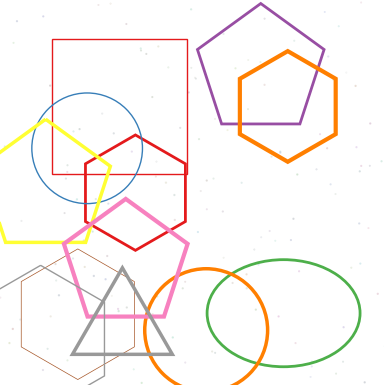[{"shape": "square", "thickness": 1, "radius": 0.87, "center": [0.31, 0.724]}, {"shape": "hexagon", "thickness": 2, "radius": 0.75, "center": [0.352, 0.5]}, {"shape": "circle", "thickness": 1, "radius": 0.72, "center": [0.226, 0.615]}, {"shape": "oval", "thickness": 2, "radius": 0.99, "center": [0.737, 0.186]}, {"shape": "pentagon", "thickness": 2, "radius": 0.86, "center": [0.677, 0.818]}, {"shape": "hexagon", "thickness": 3, "radius": 0.72, "center": [0.747, 0.724]}, {"shape": "circle", "thickness": 2.5, "radius": 0.8, "center": [0.536, 0.142]}, {"shape": "pentagon", "thickness": 2.5, "radius": 0.88, "center": [0.118, 0.513]}, {"shape": "hexagon", "thickness": 0.5, "radius": 0.85, "center": [0.202, 0.184]}, {"shape": "pentagon", "thickness": 3, "radius": 0.84, "center": [0.327, 0.314]}, {"shape": "triangle", "thickness": 2.5, "radius": 0.75, "center": [0.318, 0.154]}, {"shape": "hexagon", "thickness": 1, "radius": 0.96, "center": [0.106, 0.119]}]